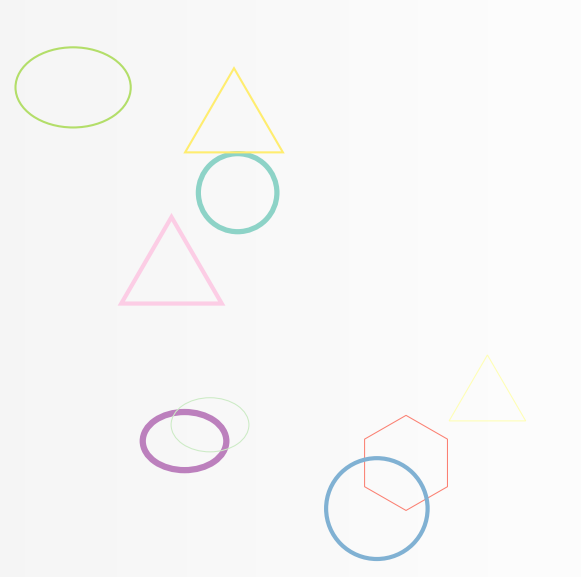[{"shape": "circle", "thickness": 2.5, "radius": 0.34, "center": [0.409, 0.665]}, {"shape": "triangle", "thickness": 0.5, "radius": 0.38, "center": [0.839, 0.308]}, {"shape": "hexagon", "thickness": 0.5, "radius": 0.41, "center": [0.699, 0.198]}, {"shape": "circle", "thickness": 2, "radius": 0.44, "center": [0.648, 0.118]}, {"shape": "oval", "thickness": 1, "radius": 0.5, "center": [0.126, 0.848]}, {"shape": "triangle", "thickness": 2, "radius": 0.5, "center": [0.295, 0.523]}, {"shape": "oval", "thickness": 3, "radius": 0.36, "center": [0.317, 0.235]}, {"shape": "oval", "thickness": 0.5, "radius": 0.33, "center": [0.361, 0.264]}, {"shape": "triangle", "thickness": 1, "radius": 0.49, "center": [0.403, 0.784]}]